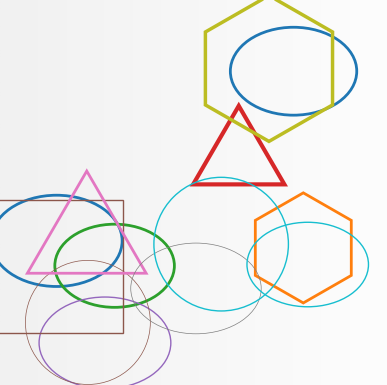[{"shape": "oval", "thickness": 2, "radius": 0.85, "center": [0.146, 0.374]}, {"shape": "oval", "thickness": 2, "radius": 0.82, "center": [0.758, 0.815]}, {"shape": "hexagon", "thickness": 2, "radius": 0.71, "center": [0.783, 0.356]}, {"shape": "oval", "thickness": 2, "radius": 0.77, "center": [0.296, 0.31]}, {"shape": "triangle", "thickness": 3, "radius": 0.68, "center": [0.616, 0.589]}, {"shape": "oval", "thickness": 1, "radius": 0.85, "center": [0.271, 0.109]}, {"shape": "circle", "thickness": 0.5, "radius": 0.81, "center": [0.227, 0.163]}, {"shape": "square", "thickness": 1, "radius": 0.86, "center": [0.145, 0.308]}, {"shape": "triangle", "thickness": 2, "radius": 0.88, "center": [0.224, 0.379]}, {"shape": "oval", "thickness": 0.5, "radius": 0.84, "center": [0.506, 0.251]}, {"shape": "hexagon", "thickness": 2.5, "radius": 0.95, "center": [0.694, 0.822]}, {"shape": "oval", "thickness": 1, "radius": 0.78, "center": [0.794, 0.313]}, {"shape": "circle", "thickness": 1, "radius": 0.87, "center": [0.571, 0.366]}]